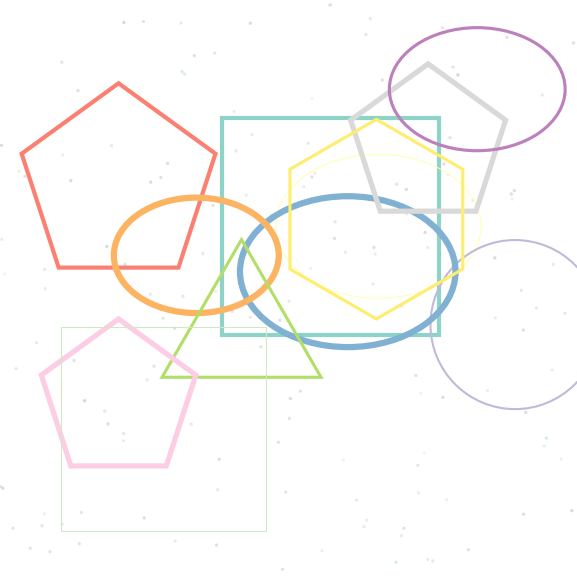[{"shape": "square", "thickness": 2, "radius": 0.94, "center": [0.572, 0.606]}, {"shape": "oval", "thickness": 0.5, "radius": 0.89, "center": [0.655, 0.607]}, {"shape": "circle", "thickness": 1, "radius": 0.73, "center": [0.892, 0.437]}, {"shape": "pentagon", "thickness": 2, "radius": 0.88, "center": [0.205, 0.678]}, {"shape": "oval", "thickness": 3, "radius": 0.93, "center": [0.602, 0.529]}, {"shape": "oval", "thickness": 3, "radius": 0.71, "center": [0.34, 0.557]}, {"shape": "triangle", "thickness": 1.5, "radius": 0.79, "center": [0.418, 0.425]}, {"shape": "pentagon", "thickness": 2.5, "radius": 0.7, "center": [0.205, 0.306]}, {"shape": "pentagon", "thickness": 2.5, "radius": 0.71, "center": [0.741, 0.748]}, {"shape": "oval", "thickness": 1.5, "radius": 0.76, "center": [0.826, 0.845]}, {"shape": "square", "thickness": 0.5, "radius": 0.88, "center": [0.283, 0.256]}, {"shape": "hexagon", "thickness": 1.5, "radius": 0.86, "center": [0.652, 0.62]}]